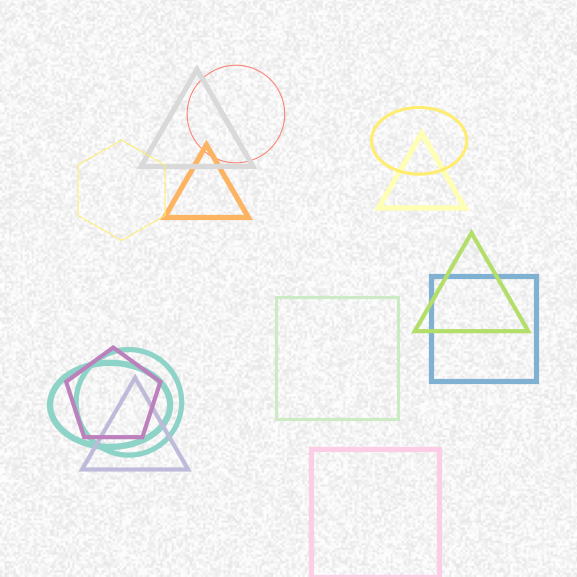[{"shape": "oval", "thickness": 3, "radius": 0.52, "center": [0.191, 0.298]}, {"shape": "circle", "thickness": 2.5, "radius": 0.46, "center": [0.223, 0.302]}, {"shape": "triangle", "thickness": 2.5, "radius": 0.43, "center": [0.73, 0.682]}, {"shape": "triangle", "thickness": 2, "radius": 0.53, "center": [0.234, 0.239]}, {"shape": "circle", "thickness": 0.5, "radius": 0.42, "center": [0.409, 0.802]}, {"shape": "square", "thickness": 2.5, "radius": 0.45, "center": [0.838, 0.431]}, {"shape": "triangle", "thickness": 2.5, "radius": 0.42, "center": [0.358, 0.664]}, {"shape": "triangle", "thickness": 2, "radius": 0.57, "center": [0.816, 0.482]}, {"shape": "square", "thickness": 2.5, "radius": 0.55, "center": [0.649, 0.112]}, {"shape": "triangle", "thickness": 2.5, "radius": 0.56, "center": [0.341, 0.767]}, {"shape": "pentagon", "thickness": 2, "radius": 0.43, "center": [0.196, 0.312]}, {"shape": "square", "thickness": 1.5, "radius": 0.53, "center": [0.583, 0.379]}, {"shape": "oval", "thickness": 1.5, "radius": 0.41, "center": [0.726, 0.755]}, {"shape": "hexagon", "thickness": 0.5, "radius": 0.44, "center": [0.21, 0.67]}]